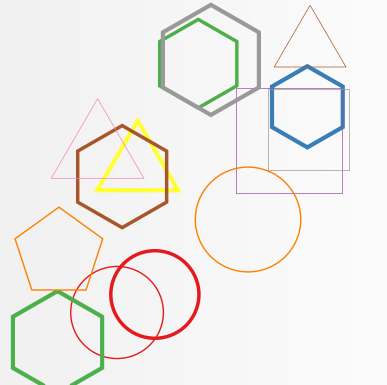[{"shape": "circle", "thickness": 2.5, "radius": 0.57, "center": [0.4, 0.235]}, {"shape": "circle", "thickness": 1, "radius": 0.6, "center": [0.302, 0.188]}, {"shape": "hexagon", "thickness": 3, "radius": 0.53, "center": [0.793, 0.723]}, {"shape": "hexagon", "thickness": 3, "radius": 0.66, "center": [0.148, 0.111]}, {"shape": "hexagon", "thickness": 2.5, "radius": 0.57, "center": [0.512, 0.835]}, {"shape": "square", "thickness": 0.5, "radius": 0.69, "center": [0.746, 0.635]}, {"shape": "circle", "thickness": 1, "radius": 0.68, "center": [0.64, 0.43]}, {"shape": "pentagon", "thickness": 1, "radius": 0.59, "center": [0.152, 0.343]}, {"shape": "triangle", "thickness": 3, "radius": 0.6, "center": [0.355, 0.566]}, {"shape": "hexagon", "thickness": 2.5, "radius": 0.66, "center": [0.315, 0.541]}, {"shape": "triangle", "thickness": 0.5, "radius": 0.53, "center": [0.8, 0.879]}, {"shape": "triangle", "thickness": 0.5, "radius": 0.69, "center": [0.252, 0.606]}, {"shape": "hexagon", "thickness": 3, "radius": 0.72, "center": [0.544, 0.844]}, {"shape": "square", "thickness": 0.5, "radius": 0.53, "center": [0.796, 0.665]}]